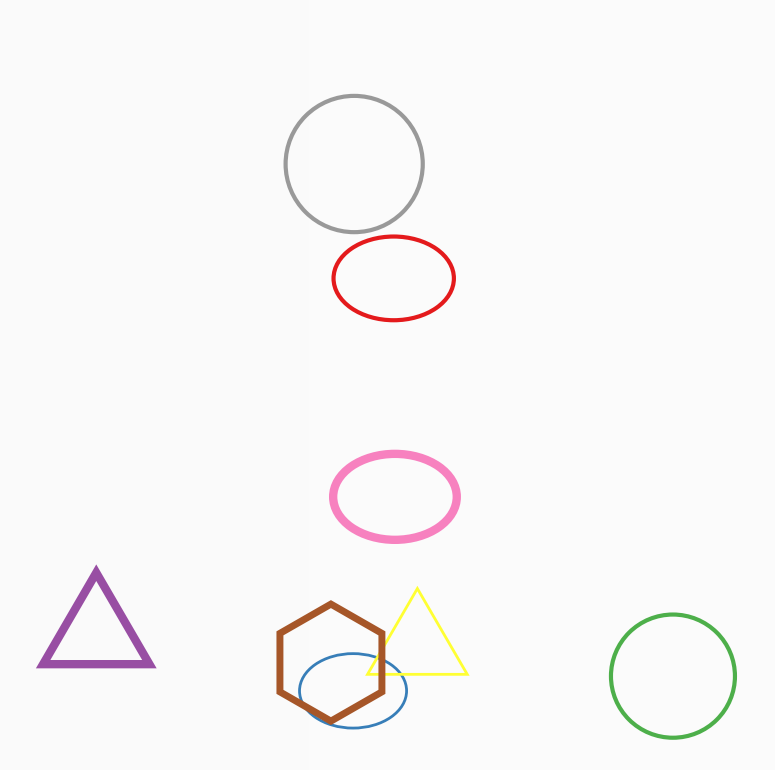[{"shape": "oval", "thickness": 1.5, "radius": 0.39, "center": [0.508, 0.638]}, {"shape": "oval", "thickness": 1, "radius": 0.35, "center": [0.456, 0.103]}, {"shape": "circle", "thickness": 1.5, "radius": 0.4, "center": [0.868, 0.122]}, {"shape": "triangle", "thickness": 3, "radius": 0.4, "center": [0.124, 0.177]}, {"shape": "triangle", "thickness": 1, "radius": 0.37, "center": [0.539, 0.161]}, {"shape": "hexagon", "thickness": 2.5, "radius": 0.38, "center": [0.427, 0.139]}, {"shape": "oval", "thickness": 3, "radius": 0.4, "center": [0.51, 0.355]}, {"shape": "circle", "thickness": 1.5, "radius": 0.44, "center": [0.457, 0.787]}]